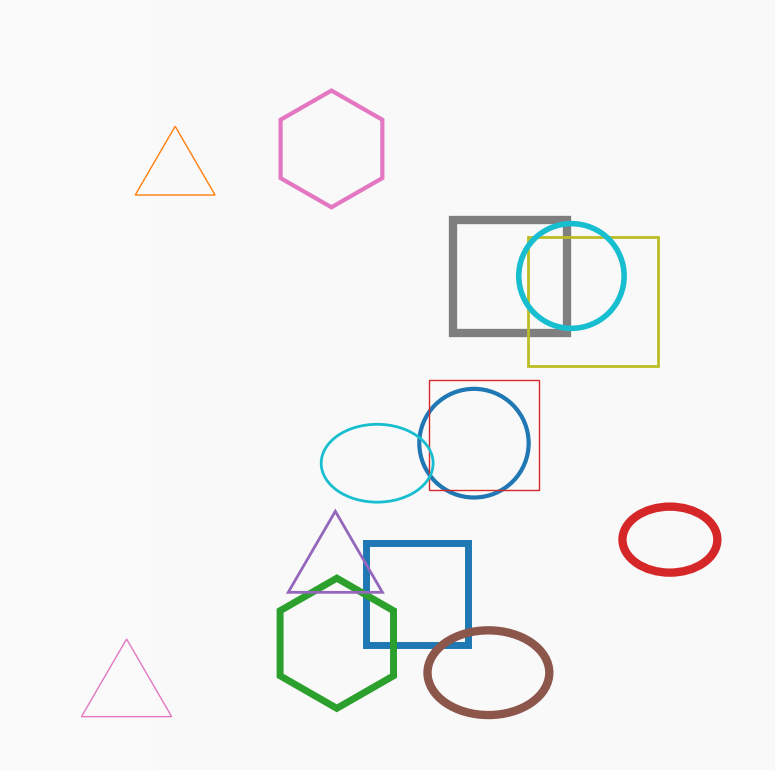[{"shape": "square", "thickness": 2.5, "radius": 0.33, "center": [0.538, 0.228]}, {"shape": "circle", "thickness": 1.5, "radius": 0.35, "center": [0.612, 0.424]}, {"shape": "triangle", "thickness": 0.5, "radius": 0.3, "center": [0.226, 0.776]}, {"shape": "hexagon", "thickness": 2.5, "radius": 0.42, "center": [0.435, 0.165]}, {"shape": "square", "thickness": 0.5, "radius": 0.36, "center": [0.624, 0.435]}, {"shape": "oval", "thickness": 3, "radius": 0.31, "center": [0.864, 0.299]}, {"shape": "triangle", "thickness": 1, "radius": 0.35, "center": [0.433, 0.266]}, {"shape": "oval", "thickness": 3, "radius": 0.39, "center": [0.63, 0.126]}, {"shape": "triangle", "thickness": 0.5, "radius": 0.34, "center": [0.163, 0.103]}, {"shape": "hexagon", "thickness": 1.5, "radius": 0.38, "center": [0.428, 0.807]}, {"shape": "square", "thickness": 3, "radius": 0.37, "center": [0.658, 0.641]}, {"shape": "square", "thickness": 1, "radius": 0.42, "center": [0.765, 0.608]}, {"shape": "oval", "thickness": 1, "radius": 0.36, "center": [0.487, 0.398]}, {"shape": "circle", "thickness": 2, "radius": 0.34, "center": [0.737, 0.642]}]